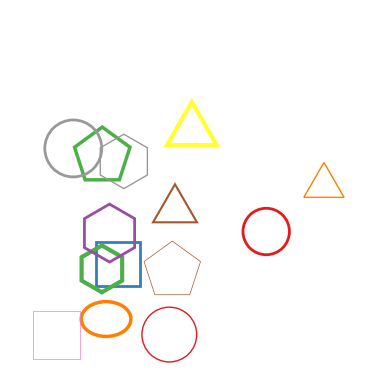[{"shape": "circle", "thickness": 1, "radius": 0.36, "center": [0.44, 0.131]}, {"shape": "circle", "thickness": 2, "radius": 0.3, "center": [0.691, 0.399]}, {"shape": "square", "thickness": 2, "radius": 0.29, "center": [0.306, 0.314]}, {"shape": "pentagon", "thickness": 2.5, "radius": 0.38, "center": [0.266, 0.594]}, {"shape": "hexagon", "thickness": 3, "radius": 0.3, "center": [0.265, 0.302]}, {"shape": "hexagon", "thickness": 2, "radius": 0.38, "center": [0.284, 0.395]}, {"shape": "triangle", "thickness": 1, "radius": 0.3, "center": [0.841, 0.518]}, {"shape": "oval", "thickness": 2.5, "radius": 0.32, "center": [0.276, 0.171]}, {"shape": "triangle", "thickness": 3, "radius": 0.37, "center": [0.498, 0.661]}, {"shape": "pentagon", "thickness": 0.5, "radius": 0.39, "center": [0.448, 0.297]}, {"shape": "triangle", "thickness": 1.5, "radius": 0.33, "center": [0.455, 0.456]}, {"shape": "square", "thickness": 0.5, "radius": 0.31, "center": [0.146, 0.13]}, {"shape": "circle", "thickness": 2, "radius": 0.37, "center": [0.19, 0.614]}, {"shape": "hexagon", "thickness": 1, "radius": 0.35, "center": [0.322, 0.581]}]